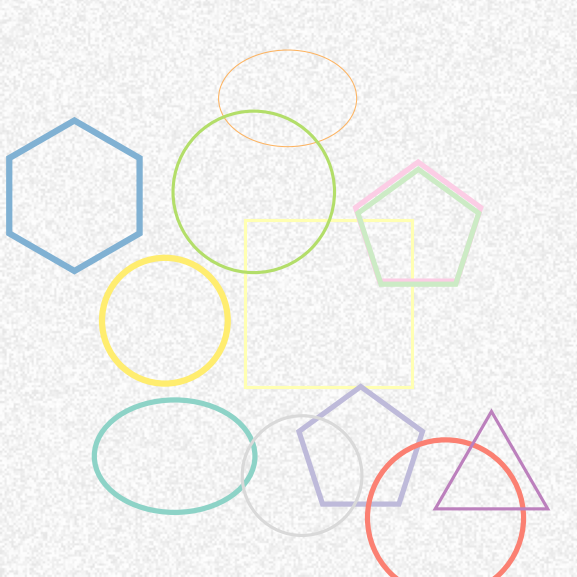[{"shape": "oval", "thickness": 2.5, "radius": 0.7, "center": [0.302, 0.209]}, {"shape": "square", "thickness": 1.5, "radius": 0.72, "center": [0.569, 0.473]}, {"shape": "pentagon", "thickness": 2.5, "radius": 0.56, "center": [0.625, 0.217]}, {"shape": "circle", "thickness": 2.5, "radius": 0.68, "center": [0.771, 0.102]}, {"shape": "hexagon", "thickness": 3, "radius": 0.65, "center": [0.129, 0.66]}, {"shape": "oval", "thickness": 0.5, "radius": 0.6, "center": [0.498, 0.829]}, {"shape": "circle", "thickness": 1.5, "radius": 0.7, "center": [0.439, 0.667]}, {"shape": "pentagon", "thickness": 2.5, "radius": 0.57, "center": [0.724, 0.605]}, {"shape": "circle", "thickness": 1.5, "radius": 0.52, "center": [0.523, 0.176]}, {"shape": "triangle", "thickness": 1.5, "radius": 0.56, "center": [0.851, 0.174]}, {"shape": "pentagon", "thickness": 2.5, "radius": 0.55, "center": [0.724, 0.596]}, {"shape": "circle", "thickness": 3, "radius": 0.54, "center": [0.285, 0.444]}]